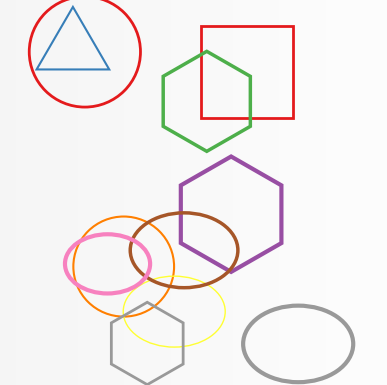[{"shape": "square", "thickness": 2, "radius": 0.59, "center": [0.637, 0.813]}, {"shape": "circle", "thickness": 2, "radius": 0.72, "center": [0.219, 0.865]}, {"shape": "triangle", "thickness": 1.5, "radius": 0.54, "center": [0.188, 0.874]}, {"shape": "hexagon", "thickness": 2.5, "radius": 0.65, "center": [0.534, 0.737]}, {"shape": "hexagon", "thickness": 3, "radius": 0.75, "center": [0.596, 0.444]}, {"shape": "circle", "thickness": 1.5, "radius": 0.65, "center": [0.319, 0.308]}, {"shape": "oval", "thickness": 1, "radius": 0.66, "center": [0.45, 0.191]}, {"shape": "oval", "thickness": 2.5, "radius": 0.69, "center": [0.475, 0.35]}, {"shape": "oval", "thickness": 3, "radius": 0.55, "center": [0.278, 0.315]}, {"shape": "hexagon", "thickness": 2, "radius": 0.53, "center": [0.38, 0.108]}, {"shape": "oval", "thickness": 3, "radius": 0.71, "center": [0.77, 0.107]}]